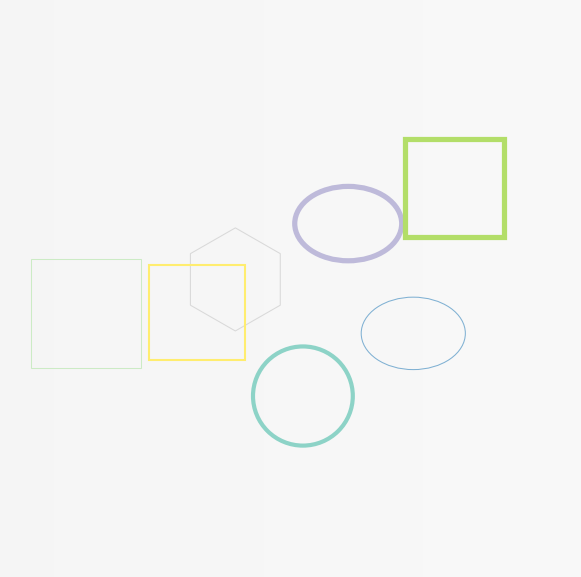[{"shape": "circle", "thickness": 2, "radius": 0.43, "center": [0.521, 0.313]}, {"shape": "oval", "thickness": 2.5, "radius": 0.46, "center": [0.599, 0.612]}, {"shape": "oval", "thickness": 0.5, "radius": 0.45, "center": [0.711, 0.422]}, {"shape": "square", "thickness": 2.5, "radius": 0.43, "center": [0.782, 0.674]}, {"shape": "hexagon", "thickness": 0.5, "radius": 0.45, "center": [0.405, 0.515]}, {"shape": "square", "thickness": 0.5, "radius": 0.47, "center": [0.148, 0.456]}, {"shape": "square", "thickness": 1, "radius": 0.41, "center": [0.339, 0.459]}]